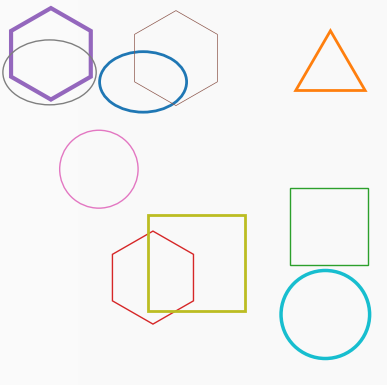[{"shape": "oval", "thickness": 2, "radius": 0.56, "center": [0.369, 0.787]}, {"shape": "triangle", "thickness": 2, "radius": 0.52, "center": [0.853, 0.817]}, {"shape": "square", "thickness": 1, "radius": 0.5, "center": [0.848, 0.412]}, {"shape": "hexagon", "thickness": 1, "radius": 0.6, "center": [0.395, 0.279]}, {"shape": "hexagon", "thickness": 3, "radius": 0.59, "center": [0.131, 0.86]}, {"shape": "hexagon", "thickness": 0.5, "radius": 0.62, "center": [0.454, 0.849]}, {"shape": "circle", "thickness": 1, "radius": 0.51, "center": [0.255, 0.561]}, {"shape": "oval", "thickness": 1, "radius": 0.6, "center": [0.128, 0.812]}, {"shape": "square", "thickness": 2, "radius": 0.62, "center": [0.506, 0.318]}, {"shape": "circle", "thickness": 2.5, "radius": 0.57, "center": [0.84, 0.183]}]